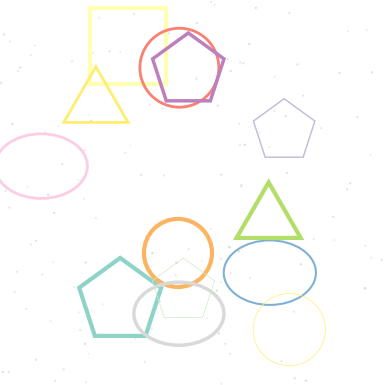[{"shape": "pentagon", "thickness": 3, "radius": 0.56, "center": [0.312, 0.218]}, {"shape": "square", "thickness": 3, "radius": 0.49, "center": [0.332, 0.881]}, {"shape": "pentagon", "thickness": 1, "radius": 0.42, "center": [0.738, 0.66]}, {"shape": "circle", "thickness": 2, "radius": 0.51, "center": [0.466, 0.824]}, {"shape": "oval", "thickness": 1.5, "radius": 0.6, "center": [0.701, 0.292]}, {"shape": "circle", "thickness": 3, "radius": 0.44, "center": [0.462, 0.343]}, {"shape": "triangle", "thickness": 3, "radius": 0.48, "center": [0.698, 0.43]}, {"shape": "oval", "thickness": 2, "radius": 0.6, "center": [0.107, 0.569]}, {"shape": "oval", "thickness": 2.5, "radius": 0.58, "center": [0.465, 0.185]}, {"shape": "pentagon", "thickness": 2.5, "radius": 0.49, "center": [0.489, 0.817]}, {"shape": "pentagon", "thickness": 0.5, "radius": 0.43, "center": [0.476, 0.244]}, {"shape": "triangle", "thickness": 2, "radius": 0.48, "center": [0.249, 0.73]}, {"shape": "circle", "thickness": 0.5, "radius": 0.47, "center": [0.751, 0.144]}]